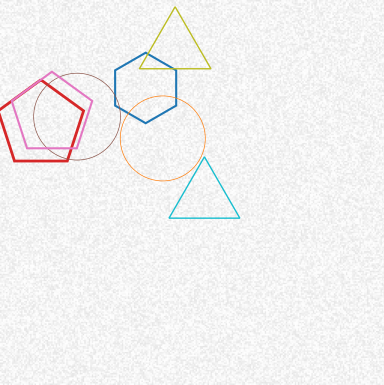[{"shape": "hexagon", "thickness": 1.5, "radius": 0.46, "center": [0.378, 0.772]}, {"shape": "circle", "thickness": 0.5, "radius": 0.55, "center": [0.423, 0.64]}, {"shape": "pentagon", "thickness": 2, "radius": 0.58, "center": [0.106, 0.676]}, {"shape": "circle", "thickness": 0.5, "radius": 0.56, "center": [0.2, 0.697]}, {"shape": "pentagon", "thickness": 1.5, "radius": 0.55, "center": [0.135, 0.704]}, {"shape": "triangle", "thickness": 1, "radius": 0.54, "center": [0.455, 0.875]}, {"shape": "triangle", "thickness": 1, "radius": 0.53, "center": [0.531, 0.486]}]